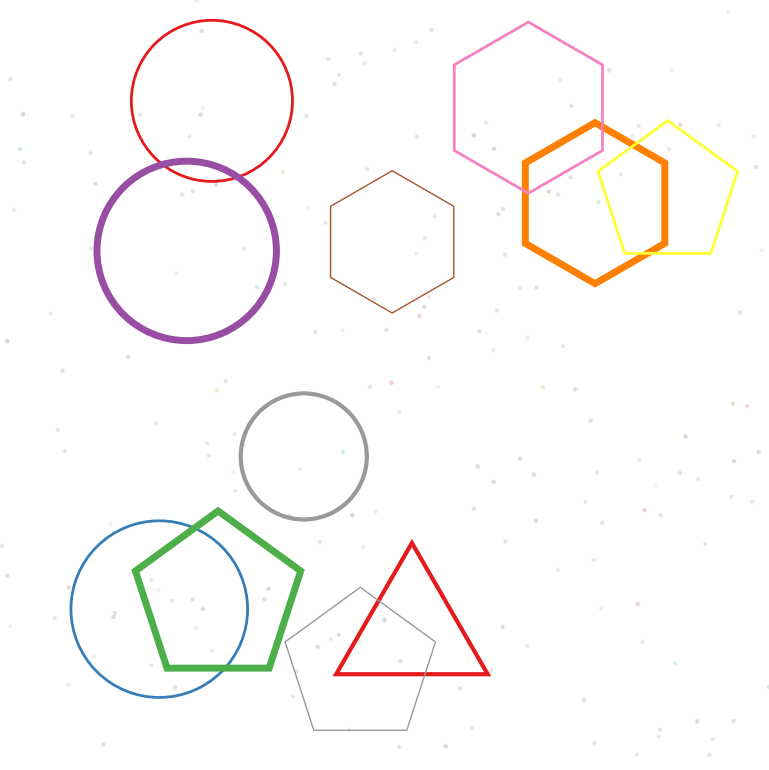[{"shape": "triangle", "thickness": 1.5, "radius": 0.57, "center": [0.535, 0.181]}, {"shape": "circle", "thickness": 1, "radius": 0.52, "center": [0.275, 0.869]}, {"shape": "circle", "thickness": 1, "radius": 0.57, "center": [0.207, 0.209]}, {"shape": "pentagon", "thickness": 2.5, "radius": 0.56, "center": [0.283, 0.224]}, {"shape": "circle", "thickness": 2.5, "radius": 0.58, "center": [0.242, 0.674]}, {"shape": "hexagon", "thickness": 2.5, "radius": 0.52, "center": [0.773, 0.736]}, {"shape": "pentagon", "thickness": 1, "radius": 0.48, "center": [0.867, 0.748]}, {"shape": "hexagon", "thickness": 0.5, "radius": 0.46, "center": [0.509, 0.686]}, {"shape": "hexagon", "thickness": 1, "radius": 0.56, "center": [0.686, 0.86]}, {"shape": "pentagon", "thickness": 0.5, "radius": 0.51, "center": [0.468, 0.135]}, {"shape": "circle", "thickness": 1.5, "radius": 0.41, "center": [0.395, 0.407]}]